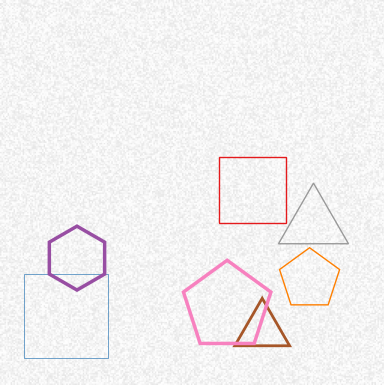[{"shape": "square", "thickness": 1, "radius": 0.43, "center": [0.656, 0.507]}, {"shape": "square", "thickness": 0.5, "radius": 0.54, "center": [0.171, 0.18]}, {"shape": "hexagon", "thickness": 2.5, "radius": 0.41, "center": [0.2, 0.33]}, {"shape": "pentagon", "thickness": 1, "radius": 0.41, "center": [0.804, 0.275]}, {"shape": "triangle", "thickness": 2, "radius": 0.41, "center": [0.681, 0.143]}, {"shape": "pentagon", "thickness": 2.5, "radius": 0.6, "center": [0.59, 0.205]}, {"shape": "triangle", "thickness": 1, "radius": 0.52, "center": [0.814, 0.419]}]